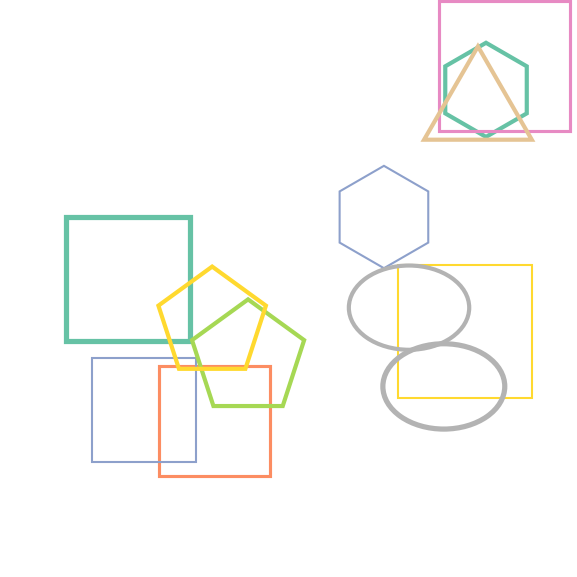[{"shape": "hexagon", "thickness": 2, "radius": 0.41, "center": [0.842, 0.844]}, {"shape": "square", "thickness": 2.5, "radius": 0.54, "center": [0.221, 0.516]}, {"shape": "square", "thickness": 1.5, "radius": 0.48, "center": [0.371, 0.271]}, {"shape": "square", "thickness": 1, "radius": 0.45, "center": [0.249, 0.289]}, {"shape": "hexagon", "thickness": 1, "radius": 0.44, "center": [0.665, 0.623]}, {"shape": "square", "thickness": 1.5, "radius": 0.57, "center": [0.874, 0.885]}, {"shape": "pentagon", "thickness": 2, "radius": 0.51, "center": [0.43, 0.379]}, {"shape": "square", "thickness": 1, "radius": 0.58, "center": [0.806, 0.425]}, {"shape": "pentagon", "thickness": 2, "radius": 0.49, "center": [0.367, 0.44]}, {"shape": "triangle", "thickness": 2, "radius": 0.54, "center": [0.828, 0.811]}, {"shape": "oval", "thickness": 2.5, "radius": 0.53, "center": [0.769, 0.33]}, {"shape": "oval", "thickness": 2, "radius": 0.52, "center": [0.708, 0.466]}]